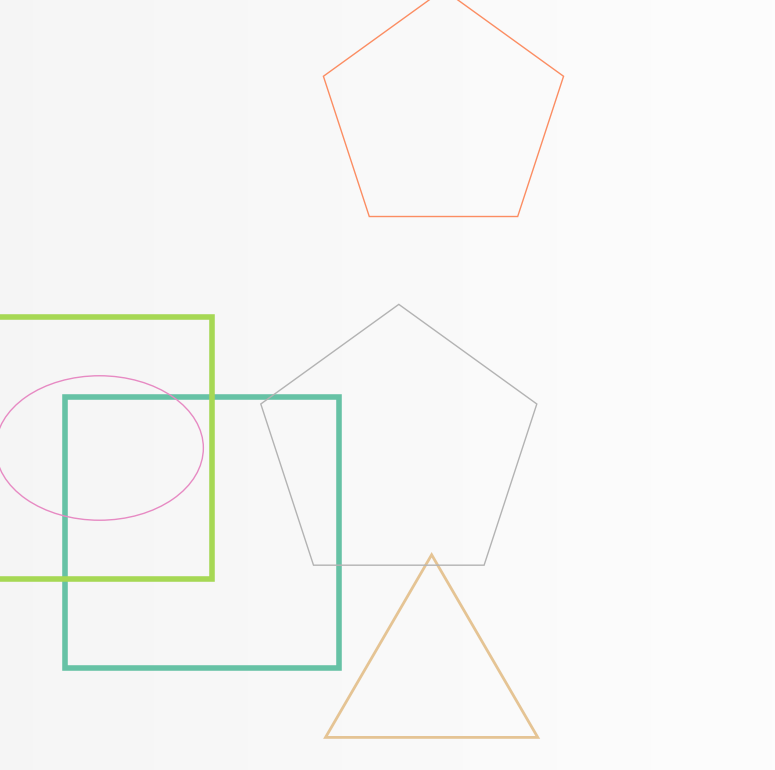[{"shape": "square", "thickness": 2, "radius": 0.88, "center": [0.261, 0.308]}, {"shape": "pentagon", "thickness": 0.5, "radius": 0.81, "center": [0.572, 0.851]}, {"shape": "oval", "thickness": 0.5, "radius": 0.67, "center": [0.128, 0.418]}, {"shape": "square", "thickness": 2, "radius": 0.85, "center": [0.103, 0.418]}, {"shape": "triangle", "thickness": 1, "radius": 0.79, "center": [0.557, 0.121]}, {"shape": "pentagon", "thickness": 0.5, "radius": 0.94, "center": [0.515, 0.417]}]